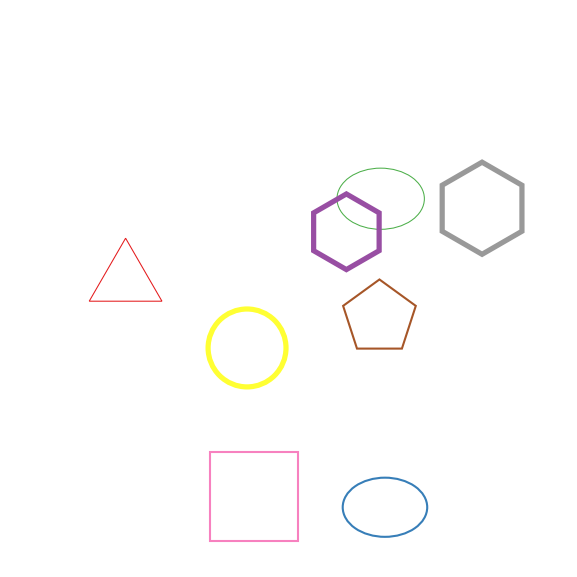[{"shape": "triangle", "thickness": 0.5, "radius": 0.36, "center": [0.217, 0.514]}, {"shape": "oval", "thickness": 1, "radius": 0.37, "center": [0.667, 0.121]}, {"shape": "oval", "thickness": 0.5, "radius": 0.38, "center": [0.659, 0.655]}, {"shape": "hexagon", "thickness": 2.5, "radius": 0.33, "center": [0.6, 0.598]}, {"shape": "circle", "thickness": 2.5, "radius": 0.34, "center": [0.428, 0.397]}, {"shape": "pentagon", "thickness": 1, "radius": 0.33, "center": [0.657, 0.449]}, {"shape": "square", "thickness": 1, "radius": 0.38, "center": [0.439, 0.139]}, {"shape": "hexagon", "thickness": 2.5, "radius": 0.4, "center": [0.835, 0.639]}]